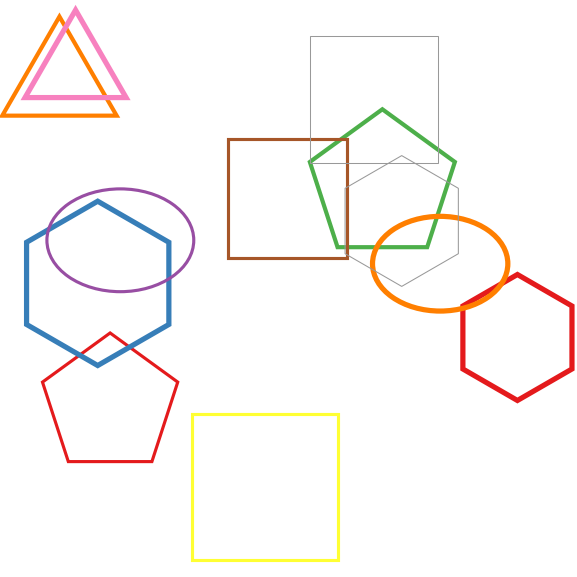[{"shape": "hexagon", "thickness": 2.5, "radius": 0.55, "center": [0.896, 0.415]}, {"shape": "pentagon", "thickness": 1.5, "radius": 0.62, "center": [0.191, 0.299]}, {"shape": "hexagon", "thickness": 2.5, "radius": 0.71, "center": [0.169, 0.508]}, {"shape": "pentagon", "thickness": 2, "radius": 0.66, "center": [0.662, 0.678]}, {"shape": "oval", "thickness": 1.5, "radius": 0.64, "center": [0.208, 0.583]}, {"shape": "oval", "thickness": 2.5, "radius": 0.59, "center": [0.762, 0.543]}, {"shape": "triangle", "thickness": 2, "radius": 0.57, "center": [0.103, 0.856]}, {"shape": "square", "thickness": 1.5, "radius": 0.63, "center": [0.459, 0.156]}, {"shape": "square", "thickness": 1.5, "radius": 0.52, "center": [0.498, 0.655]}, {"shape": "triangle", "thickness": 2.5, "radius": 0.51, "center": [0.131, 0.881]}, {"shape": "square", "thickness": 0.5, "radius": 0.55, "center": [0.648, 0.827]}, {"shape": "hexagon", "thickness": 0.5, "radius": 0.57, "center": [0.696, 0.616]}]